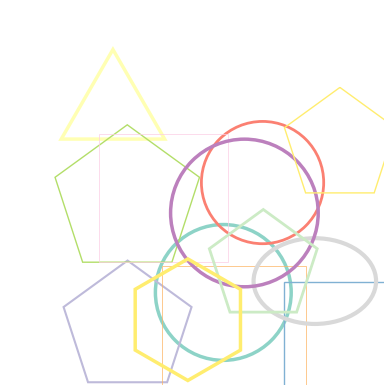[{"shape": "circle", "thickness": 2.5, "radius": 0.88, "center": [0.58, 0.24]}, {"shape": "triangle", "thickness": 2.5, "radius": 0.78, "center": [0.293, 0.716]}, {"shape": "pentagon", "thickness": 1.5, "radius": 0.87, "center": [0.331, 0.149]}, {"shape": "circle", "thickness": 2, "radius": 0.79, "center": [0.682, 0.526]}, {"shape": "square", "thickness": 1, "radius": 0.76, "center": [0.891, 0.114]}, {"shape": "square", "thickness": 0.5, "radius": 0.93, "center": [0.607, 0.121]}, {"shape": "pentagon", "thickness": 1, "radius": 0.99, "center": [0.331, 0.479]}, {"shape": "square", "thickness": 0.5, "radius": 0.84, "center": [0.425, 0.486]}, {"shape": "oval", "thickness": 3, "radius": 0.8, "center": [0.818, 0.27]}, {"shape": "circle", "thickness": 2.5, "radius": 0.96, "center": [0.635, 0.447]}, {"shape": "pentagon", "thickness": 2, "radius": 0.74, "center": [0.684, 0.308]}, {"shape": "hexagon", "thickness": 2.5, "radius": 0.79, "center": [0.488, 0.17]}, {"shape": "pentagon", "thickness": 1, "radius": 0.76, "center": [0.883, 0.621]}]